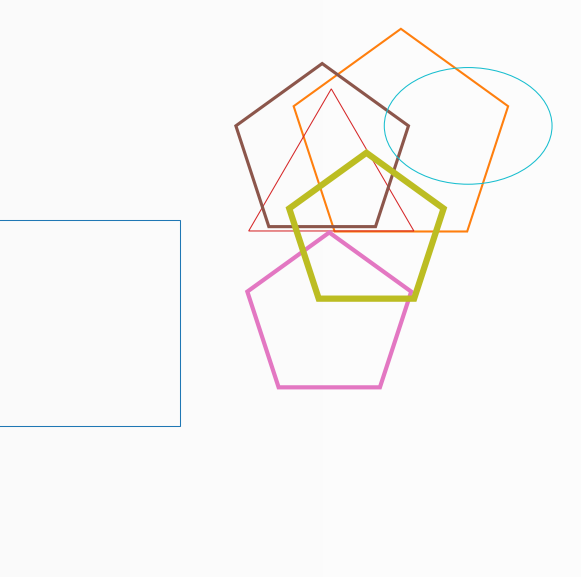[{"shape": "square", "thickness": 0.5, "radius": 0.89, "center": [0.132, 0.44]}, {"shape": "pentagon", "thickness": 1, "radius": 0.97, "center": [0.69, 0.755]}, {"shape": "triangle", "thickness": 0.5, "radius": 0.82, "center": [0.57, 0.681]}, {"shape": "pentagon", "thickness": 1.5, "radius": 0.78, "center": [0.554, 0.733]}, {"shape": "pentagon", "thickness": 2, "radius": 0.74, "center": [0.566, 0.448]}, {"shape": "pentagon", "thickness": 3, "radius": 0.7, "center": [0.63, 0.595]}, {"shape": "oval", "thickness": 0.5, "radius": 0.72, "center": [0.805, 0.781]}]